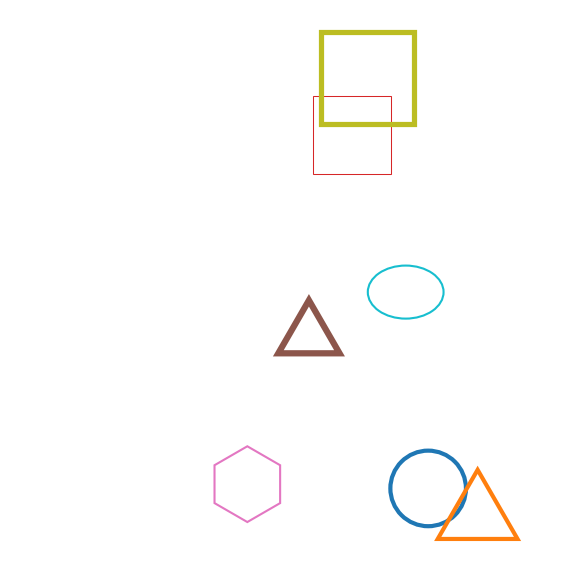[{"shape": "circle", "thickness": 2, "radius": 0.33, "center": [0.741, 0.153]}, {"shape": "triangle", "thickness": 2, "radius": 0.4, "center": [0.827, 0.106]}, {"shape": "square", "thickness": 0.5, "radius": 0.34, "center": [0.61, 0.765]}, {"shape": "triangle", "thickness": 3, "radius": 0.31, "center": [0.535, 0.418]}, {"shape": "hexagon", "thickness": 1, "radius": 0.33, "center": [0.428, 0.161]}, {"shape": "square", "thickness": 2.5, "radius": 0.4, "center": [0.637, 0.864]}, {"shape": "oval", "thickness": 1, "radius": 0.33, "center": [0.702, 0.493]}]